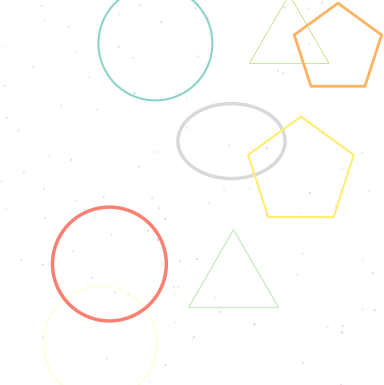[{"shape": "circle", "thickness": 1.5, "radius": 0.74, "center": [0.404, 0.887]}, {"shape": "circle", "thickness": 0.5, "radius": 0.74, "center": [0.26, 0.109]}, {"shape": "circle", "thickness": 2.5, "radius": 0.74, "center": [0.284, 0.314]}, {"shape": "pentagon", "thickness": 2, "radius": 0.6, "center": [0.878, 0.872]}, {"shape": "triangle", "thickness": 0.5, "radius": 0.6, "center": [0.751, 0.895]}, {"shape": "oval", "thickness": 2.5, "radius": 0.7, "center": [0.601, 0.634]}, {"shape": "triangle", "thickness": 1, "radius": 0.67, "center": [0.607, 0.269]}, {"shape": "pentagon", "thickness": 1.5, "radius": 0.72, "center": [0.782, 0.553]}]